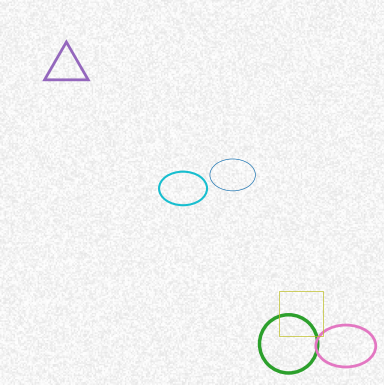[{"shape": "oval", "thickness": 0.5, "radius": 0.3, "center": [0.604, 0.546]}, {"shape": "circle", "thickness": 2.5, "radius": 0.38, "center": [0.75, 0.107]}, {"shape": "triangle", "thickness": 2, "radius": 0.33, "center": [0.172, 0.825]}, {"shape": "oval", "thickness": 2, "radius": 0.39, "center": [0.898, 0.101]}, {"shape": "square", "thickness": 0.5, "radius": 0.29, "center": [0.781, 0.186]}, {"shape": "oval", "thickness": 1.5, "radius": 0.31, "center": [0.475, 0.511]}]